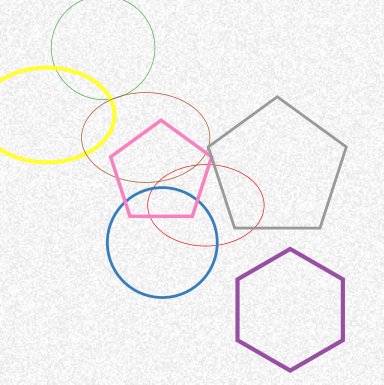[{"shape": "oval", "thickness": 0.5, "radius": 0.76, "center": [0.535, 0.467]}, {"shape": "circle", "thickness": 2, "radius": 0.71, "center": [0.422, 0.37]}, {"shape": "circle", "thickness": 0.5, "radius": 0.67, "center": [0.268, 0.876]}, {"shape": "hexagon", "thickness": 3, "radius": 0.79, "center": [0.754, 0.195]}, {"shape": "oval", "thickness": 3, "radius": 0.88, "center": [0.122, 0.701]}, {"shape": "oval", "thickness": 0.5, "radius": 0.83, "center": [0.378, 0.643]}, {"shape": "pentagon", "thickness": 2.5, "radius": 0.69, "center": [0.419, 0.55]}, {"shape": "pentagon", "thickness": 2, "radius": 0.94, "center": [0.72, 0.56]}]